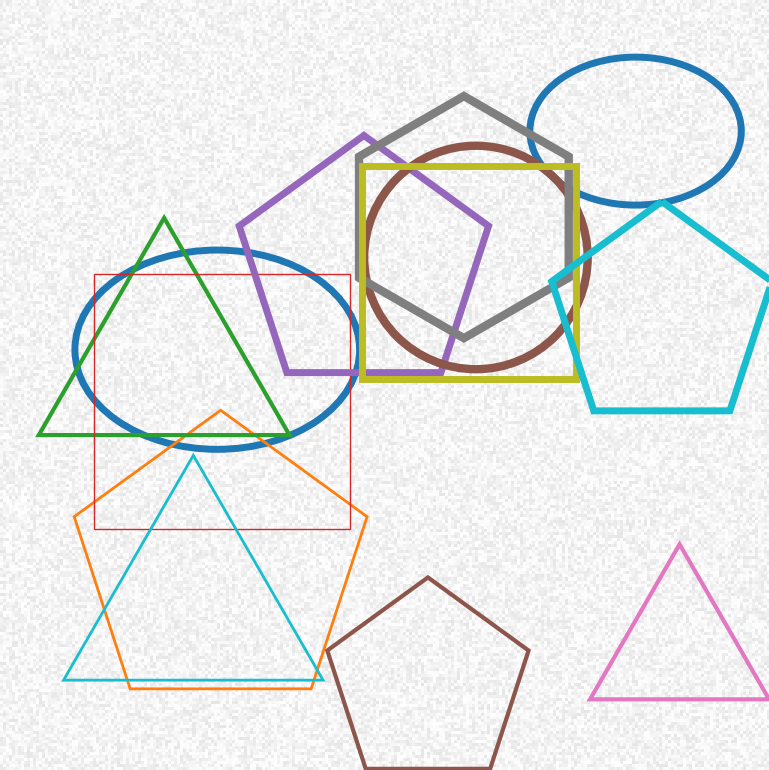[{"shape": "oval", "thickness": 2.5, "radius": 0.92, "center": [0.282, 0.546]}, {"shape": "oval", "thickness": 2.5, "radius": 0.69, "center": [0.825, 0.83]}, {"shape": "pentagon", "thickness": 1, "radius": 1.0, "center": [0.287, 0.267]}, {"shape": "triangle", "thickness": 1.5, "radius": 0.94, "center": [0.213, 0.529]}, {"shape": "square", "thickness": 0.5, "radius": 0.83, "center": [0.289, 0.478]}, {"shape": "pentagon", "thickness": 2.5, "radius": 0.85, "center": [0.473, 0.654]}, {"shape": "circle", "thickness": 3, "radius": 0.73, "center": [0.618, 0.666]}, {"shape": "pentagon", "thickness": 1.5, "radius": 0.69, "center": [0.556, 0.113]}, {"shape": "triangle", "thickness": 1.5, "radius": 0.67, "center": [0.883, 0.159]}, {"shape": "hexagon", "thickness": 3, "radius": 0.79, "center": [0.602, 0.718]}, {"shape": "square", "thickness": 2.5, "radius": 0.69, "center": [0.609, 0.646]}, {"shape": "pentagon", "thickness": 2.5, "radius": 0.75, "center": [0.86, 0.588]}, {"shape": "triangle", "thickness": 1, "radius": 0.97, "center": [0.251, 0.214]}]